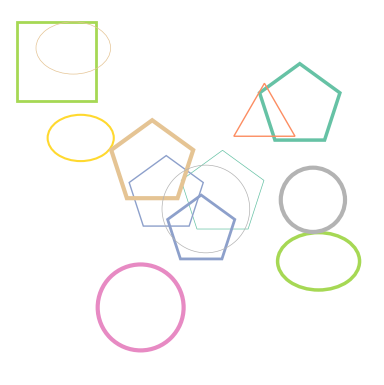[{"shape": "pentagon", "thickness": 2.5, "radius": 0.55, "center": [0.779, 0.725]}, {"shape": "pentagon", "thickness": 0.5, "radius": 0.57, "center": [0.578, 0.497]}, {"shape": "triangle", "thickness": 1, "radius": 0.46, "center": [0.687, 0.692]}, {"shape": "pentagon", "thickness": 1, "radius": 0.51, "center": [0.432, 0.495]}, {"shape": "pentagon", "thickness": 2, "radius": 0.46, "center": [0.523, 0.402]}, {"shape": "circle", "thickness": 3, "radius": 0.56, "center": [0.365, 0.201]}, {"shape": "square", "thickness": 2, "radius": 0.51, "center": [0.147, 0.841]}, {"shape": "oval", "thickness": 2.5, "radius": 0.53, "center": [0.827, 0.321]}, {"shape": "oval", "thickness": 1.5, "radius": 0.43, "center": [0.21, 0.642]}, {"shape": "oval", "thickness": 0.5, "radius": 0.48, "center": [0.19, 0.875]}, {"shape": "pentagon", "thickness": 3, "radius": 0.56, "center": [0.395, 0.576]}, {"shape": "circle", "thickness": 3, "radius": 0.42, "center": [0.813, 0.481]}, {"shape": "circle", "thickness": 0.5, "radius": 0.57, "center": [0.535, 0.457]}]